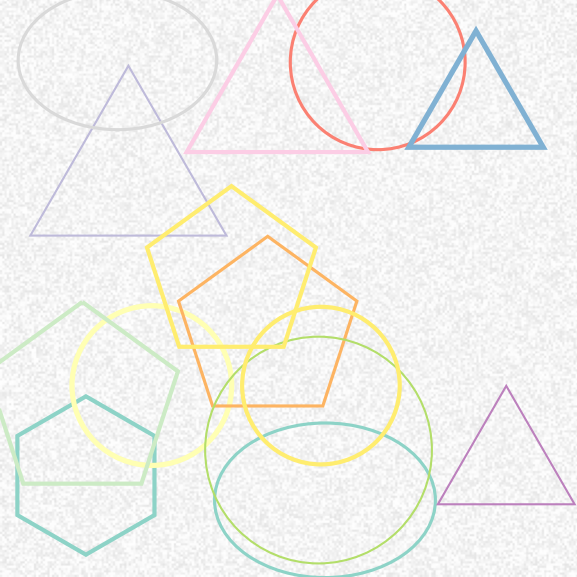[{"shape": "hexagon", "thickness": 2, "radius": 0.69, "center": [0.149, 0.176]}, {"shape": "oval", "thickness": 1.5, "radius": 0.96, "center": [0.563, 0.133]}, {"shape": "circle", "thickness": 2.5, "radius": 0.69, "center": [0.263, 0.332]}, {"shape": "triangle", "thickness": 1, "radius": 0.98, "center": [0.222, 0.689]}, {"shape": "circle", "thickness": 1.5, "radius": 0.76, "center": [0.654, 0.891]}, {"shape": "triangle", "thickness": 2.5, "radius": 0.67, "center": [0.824, 0.811]}, {"shape": "pentagon", "thickness": 1.5, "radius": 0.81, "center": [0.464, 0.428]}, {"shape": "circle", "thickness": 1, "radius": 0.98, "center": [0.552, 0.22]}, {"shape": "triangle", "thickness": 2, "radius": 0.91, "center": [0.48, 0.826]}, {"shape": "oval", "thickness": 1.5, "radius": 0.86, "center": [0.203, 0.895]}, {"shape": "triangle", "thickness": 1, "radius": 0.68, "center": [0.877, 0.194]}, {"shape": "pentagon", "thickness": 2, "radius": 0.87, "center": [0.143, 0.302]}, {"shape": "pentagon", "thickness": 2, "radius": 0.77, "center": [0.401, 0.523]}, {"shape": "circle", "thickness": 2, "radius": 0.68, "center": [0.556, 0.331]}]